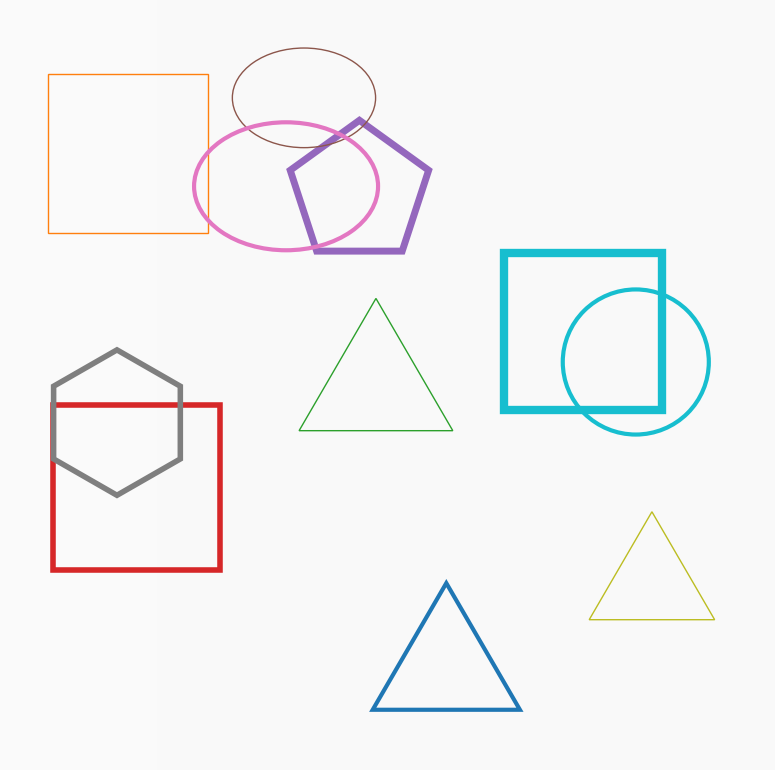[{"shape": "triangle", "thickness": 1.5, "radius": 0.55, "center": [0.576, 0.133]}, {"shape": "square", "thickness": 0.5, "radius": 0.52, "center": [0.166, 0.801]}, {"shape": "triangle", "thickness": 0.5, "radius": 0.57, "center": [0.485, 0.498]}, {"shape": "square", "thickness": 2, "radius": 0.54, "center": [0.176, 0.367]}, {"shape": "pentagon", "thickness": 2.5, "radius": 0.47, "center": [0.464, 0.75]}, {"shape": "oval", "thickness": 0.5, "radius": 0.46, "center": [0.392, 0.873]}, {"shape": "oval", "thickness": 1.5, "radius": 0.59, "center": [0.369, 0.758]}, {"shape": "hexagon", "thickness": 2, "radius": 0.47, "center": [0.151, 0.451]}, {"shape": "triangle", "thickness": 0.5, "radius": 0.47, "center": [0.841, 0.242]}, {"shape": "square", "thickness": 3, "radius": 0.51, "center": [0.753, 0.569]}, {"shape": "circle", "thickness": 1.5, "radius": 0.47, "center": [0.82, 0.53]}]